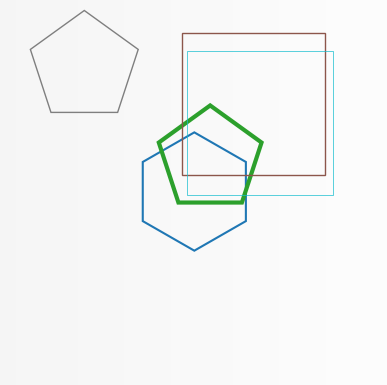[{"shape": "hexagon", "thickness": 1.5, "radius": 0.77, "center": [0.501, 0.503]}, {"shape": "pentagon", "thickness": 3, "radius": 0.7, "center": [0.542, 0.587]}, {"shape": "square", "thickness": 1, "radius": 0.92, "center": [0.654, 0.73]}, {"shape": "pentagon", "thickness": 1, "radius": 0.73, "center": [0.218, 0.826]}, {"shape": "square", "thickness": 0.5, "radius": 0.94, "center": [0.671, 0.681]}]